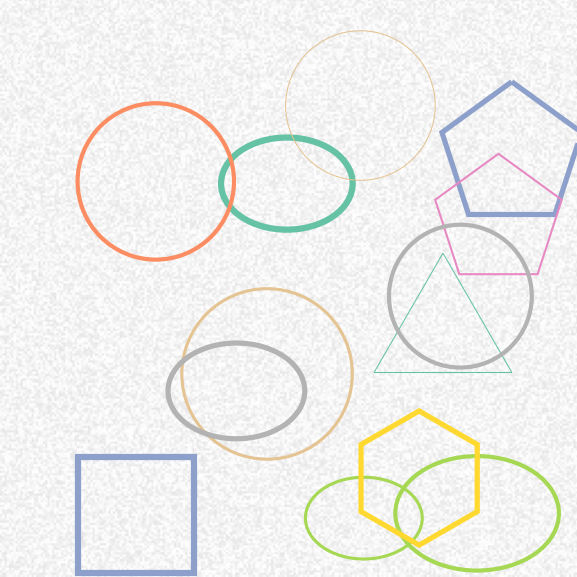[{"shape": "oval", "thickness": 3, "radius": 0.57, "center": [0.497, 0.681]}, {"shape": "triangle", "thickness": 0.5, "radius": 0.69, "center": [0.767, 0.423]}, {"shape": "circle", "thickness": 2, "radius": 0.68, "center": [0.27, 0.685]}, {"shape": "square", "thickness": 3, "radius": 0.5, "center": [0.235, 0.107]}, {"shape": "pentagon", "thickness": 2.5, "radius": 0.64, "center": [0.886, 0.731]}, {"shape": "pentagon", "thickness": 1, "radius": 0.58, "center": [0.863, 0.618]}, {"shape": "oval", "thickness": 1.5, "radius": 0.51, "center": [0.63, 0.102]}, {"shape": "oval", "thickness": 2, "radius": 0.71, "center": [0.826, 0.11]}, {"shape": "hexagon", "thickness": 2.5, "radius": 0.58, "center": [0.726, 0.171]}, {"shape": "circle", "thickness": 1.5, "radius": 0.74, "center": [0.462, 0.352]}, {"shape": "circle", "thickness": 0.5, "radius": 0.65, "center": [0.624, 0.816]}, {"shape": "oval", "thickness": 2.5, "radius": 0.59, "center": [0.409, 0.322]}, {"shape": "circle", "thickness": 2, "radius": 0.62, "center": [0.797, 0.486]}]